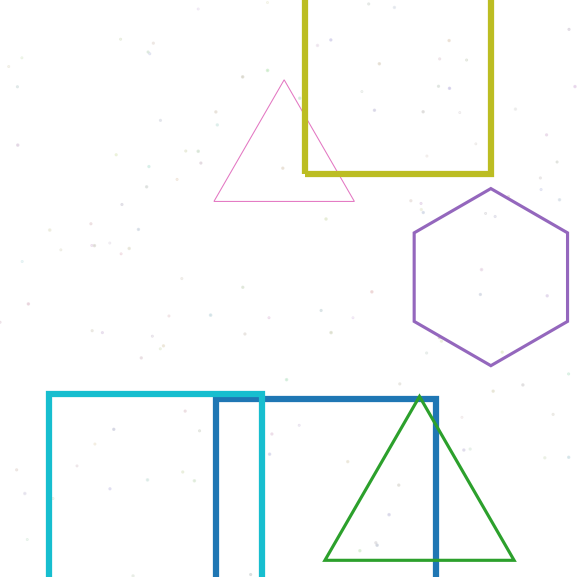[{"shape": "square", "thickness": 3, "radius": 0.95, "center": [0.565, 0.118]}, {"shape": "triangle", "thickness": 1.5, "radius": 0.95, "center": [0.726, 0.123]}, {"shape": "hexagon", "thickness": 1.5, "radius": 0.77, "center": [0.85, 0.519]}, {"shape": "triangle", "thickness": 0.5, "radius": 0.7, "center": [0.492, 0.721]}, {"shape": "square", "thickness": 3, "radius": 0.81, "center": [0.69, 0.859]}, {"shape": "square", "thickness": 3, "radius": 0.92, "center": [0.27, 0.133]}]